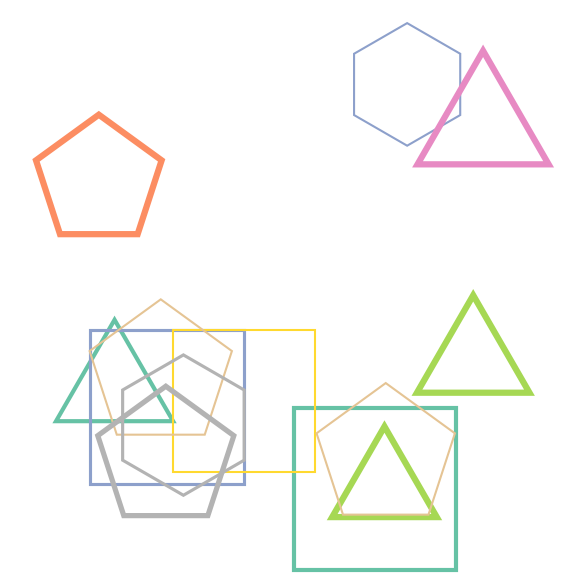[{"shape": "square", "thickness": 2, "radius": 0.7, "center": [0.65, 0.152]}, {"shape": "triangle", "thickness": 2, "radius": 0.59, "center": [0.198, 0.328]}, {"shape": "pentagon", "thickness": 3, "radius": 0.57, "center": [0.171, 0.686]}, {"shape": "hexagon", "thickness": 1, "radius": 0.53, "center": [0.705, 0.853]}, {"shape": "square", "thickness": 1.5, "radius": 0.67, "center": [0.29, 0.295]}, {"shape": "triangle", "thickness": 3, "radius": 0.66, "center": [0.837, 0.78]}, {"shape": "triangle", "thickness": 3, "radius": 0.56, "center": [0.819, 0.375]}, {"shape": "triangle", "thickness": 3, "radius": 0.52, "center": [0.666, 0.156]}, {"shape": "square", "thickness": 1, "radius": 0.61, "center": [0.423, 0.305]}, {"shape": "pentagon", "thickness": 1, "radius": 0.63, "center": [0.668, 0.21]}, {"shape": "pentagon", "thickness": 1, "radius": 0.65, "center": [0.278, 0.351]}, {"shape": "pentagon", "thickness": 2.5, "radius": 0.62, "center": [0.287, 0.206]}, {"shape": "hexagon", "thickness": 1.5, "radius": 0.61, "center": [0.318, 0.263]}]